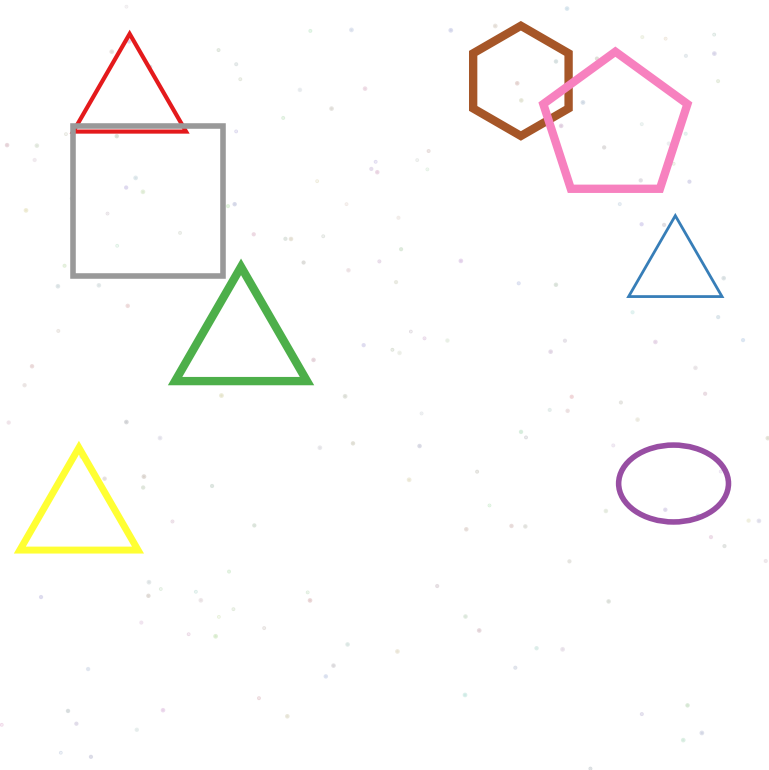[{"shape": "triangle", "thickness": 1.5, "radius": 0.42, "center": [0.168, 0.871]}, {"shape": "triangle", "thickness": 1, "radius": 0.35, "center": [0.877, 0.65]}, {"shape": "triangle", "thickness": 3, "radius": 0.49, "center": [0.313, 0.555]}, {"shape": "oval", "thickness": 2, "radius": 0.36, "center": [0.875, 0.372]}, {"shape": "triangle", "thickness": 2.5, "radius": 0.44, "center": [0.102, 0.33]}, {"shape": "hexagon", "thickness": 3, "radius": 0.36, "center": [0.676, 0.895]}, {"shape": "pentagon", "thickness": 3, "radius": 0.49, "center": [0.799, 0.834]}, {"shape": "square", "thickness": 2, "radius": 0.49, "center": [0.192, 0.74]}]